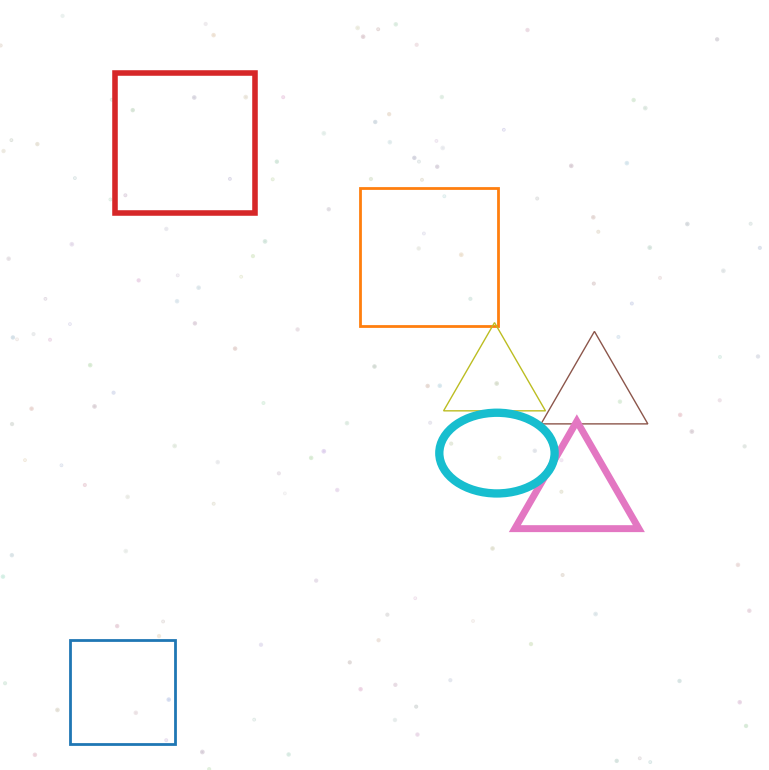[{"shape": "square", "thickness": 1, "radius": 0.34, "center": [0.159, 0.101]}, {"shape": "square", "thickness": 1, "radius": 0.45, "center": [0.557, 0.666]}, {"shape": "square", "thickness": 2, "radius": 0.45, "center": [0.241, 0.814]}, {"shape": "triangle", "thickness": 0.5, "radius": 0.4, "center": [0.772, 0.49]}, {"shape": "triangle", "thickness": 2.5, "radius": 0.47, "center": [0.749, 0.36]}, {"shape": "triangle", "thickness": 0.5, "radius": 0.38, "center": [0.642, 0.505]}, {"shape": "oval", "thickness": 3, "radius": 0.37, "center": [0.645, 0.412]}]